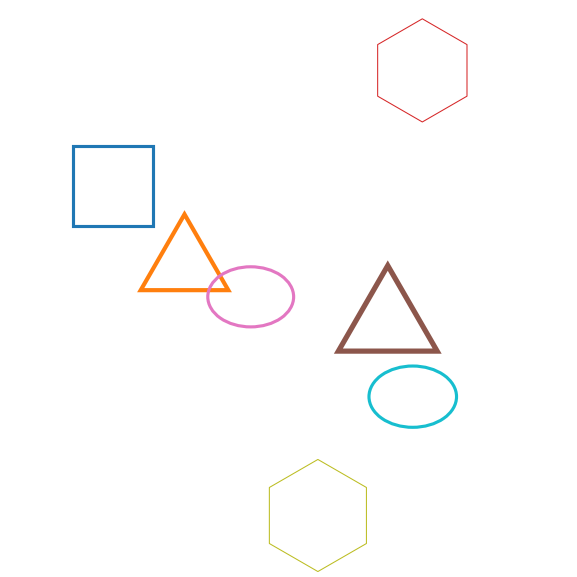[{"shape": "square", "thickness": 1.5, "radius": 0.35, "center": [0.196, 0.676]}, {"shape": "triangle", "thickness": 2, "radius": 0.44, "center": [0.319, 0.54]}, {"shape": "hexagon", "thickness": 0.5, "radius": 0.45, "center": [0.731, 0.877]}, {"shape": "triangle", "thickness": 2.5, "radius": 0.49, "center": [0.671, 0.441]}, {"shape": "oval", "thickness": 1.5, "radius": 0.37, "center": [0.434, 0.485]}, {"shape": "hexagon", "thickness": 0.5, "radius": 0.49, "center": [0.55, 0.106]}, {"shape": "oval", "thickness": 1.5, "radius": 0.38, "center": [0.715, 0.312]}]